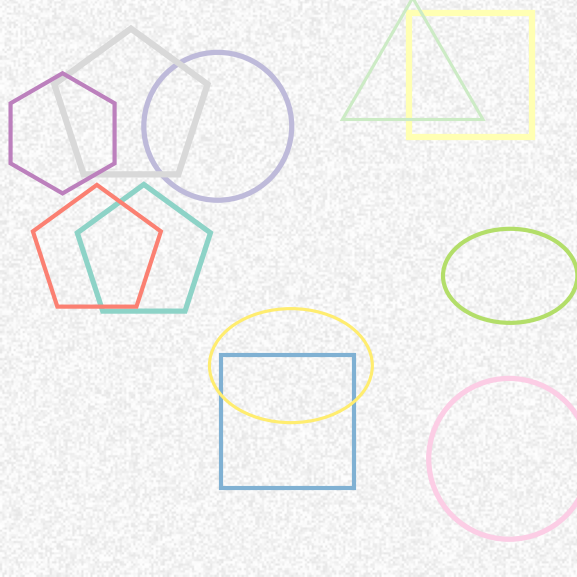[{"shape": "pentagon", "thickness": 2.5, "radius": 0.61, "center": [0.249, 0.558]}, {"shape": "square", "thickness": 3, "radius": 0.54, "center": [0.815, 0.869]}, {"shape": "circle", "thickness": 2.5, "radius": 0.64, "center": [0.377, 0.78]}, {"shape": "pentagon", "thickness": 2, "radius": 0.58, "center": [0.168, 0.562]}, {"shape": "square", "thickness": 2, "radius": 0.57, "center": [0.497, 0.269]}, {"shape": "oval", "thickness": 2, "radius": 0.58, "center": [0.883, 0.522]}, {"shape": "circle", "thickness": 2.5, "radius": 0.7, "center": [0.882, 0.205]}, {"shape": "pentagon", "thickness": 3, "radius": 0.7, "center": [0.227, 0.81]}, {"shape": "hexagon", "thickness": 2, "radius": 0.52, "center": [0.108, 0.768]}, {"shape": "triangle", "thickness": 1.5, "radius": 0.7, "center": [0.715, 0.862]}, {"shape": "oval", "thickness": 1.5, "radius": 0.71, "center": [0.504, 0.366]}]